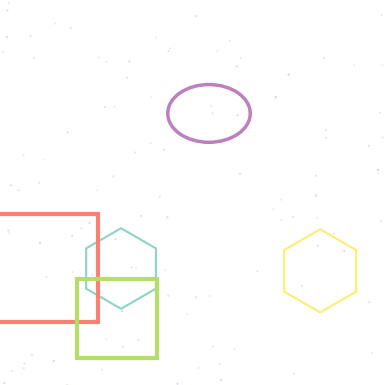[{"shape": "hexagon", "thickness": 1.5, "radius": 0.52, "center": [0.314, 0.303]}, {"shape": "square", "thickness": 3, "radius": 0.7, "center": [0.116, 0.305]}, {"shape": "square", "thickness": 3, "radius": 0.52, "center": [0.304, 0.173]}, {"shape": "oval", "thickness": 2.5, "radius": 0.54, "center": [0.543, 0.705]}, {"shape": "hexagon", "thickness": 1.5, "radius": 0.54, "center": [0.832, 0.297]}]